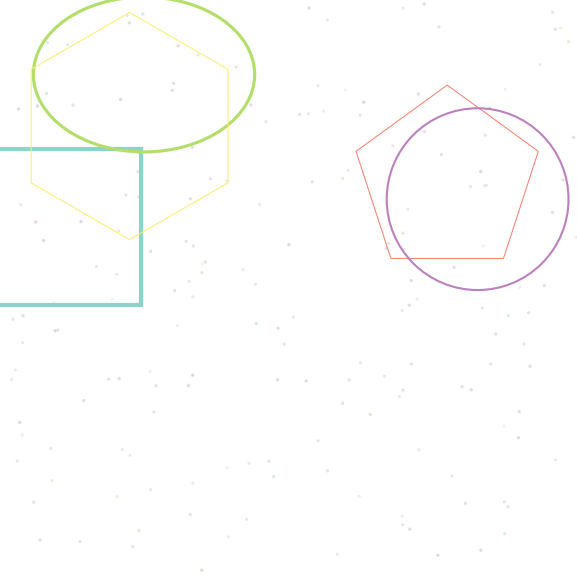[{"shape": "square", "thickness": 2, "radius": 0.67, "center": [0.11, 0.606]}, {"shape": "pentagon", "thickness": 0.5, "radius": 0.83, "center": [0.774, 0.686]}, {"shape": "oval", "thickness": 1.5, "radius": 0.96, "center": [0.249, 0.87]}, {"shape": "circle", "thickness": 1, "radius": 0.79, "center": [0.827, 0.654]}, {"shape": "hexagon", "thickness": 0.5, "radius": 0.98, "center": [0.224, 0.781]}]